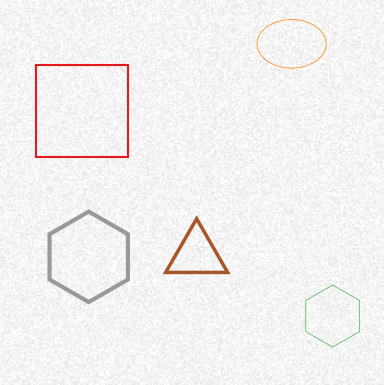[{"shape": "square", "thickness": 1.5, "radius": 0.6, "center": [0.214, 0.712]}, {"shape": "hexagon", "thickness": 0.5, "radius": 0.4, "center": [0.864, 0.179]}, {"shape": "oval", "thickness": 0.5, "radius": 0.45, "center": [0.757, 0.886]}, {"shape": "triangle", "thickness": 2.5, "radius": 0.46, "center": [0.511, 0.339]}, {"shape": "hexagon", "thickness": 3, "radius": 0.59, "center": [0.23, 0.333]}]